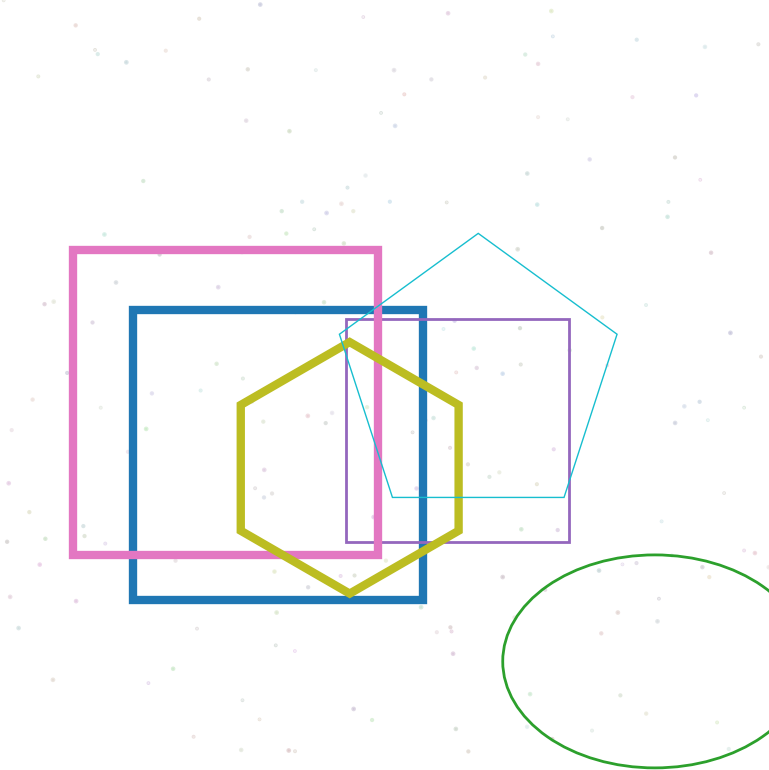[{"shape": "square", "thickness": 3, "radius": 0.94, "center": [0.361, 0.409]}, {"shape": "oval", "thickness": 1, "radius": 0.99, "center": [0.85, 0.141]}, {"shape": "square", "thickness": 1, "radius": 0.72, "center": [0.594, 0.441]}, {"shape": "square", "thickness": 3, "radius": 0.99, "center": [0.293, 0.477]}, {"shape": "hexagon", "thickness": 3, "radius": 0.82, "center": [0.454, 0.392]}, {"shape": "pentagon", "thickness": 0.5, "radius": 0.95, "center": [0.621, 0.507]}]